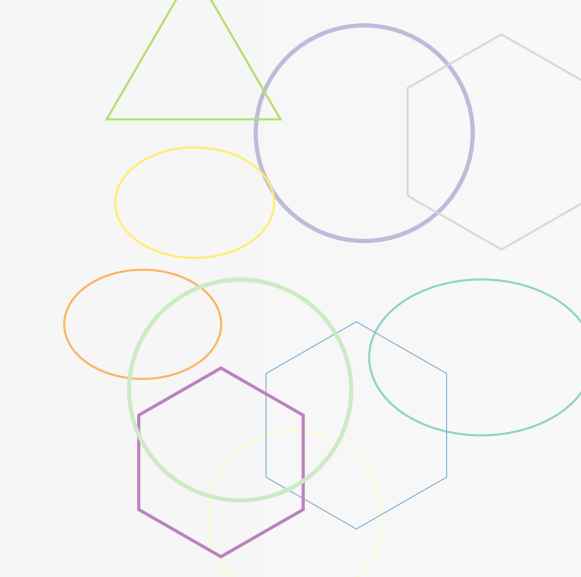[{"shape": "oval", "thickness": 1, "radius": 0.96, "center": [0.828, 0.38]}, {"shape": "circle", "thickness": 0.5, "radius": 0.75, "center": [0.507, 0.104]}, {"shape": "circle", "thickness": 2, "radius": 0.93, "center": [0.627, 0.769]}, {"shape": "hexagon", "thickness": 0.5, "radius": 0.9, "center": [0.613, 0.263]}, {"shape": "oval", "thickness": 1, "radius": 0.67, "center": [0.246, 0.438]}, {"shape": "triangle", "thickness": 1, "radius": 0.86, "center": [0.333, 0.879]}, {"shape": "hexagon", "thickness": 1, "radius": 0.93, "center": [0.863, 0.753]}, {"shape": "hexagon", "thickness": 1.5, "radius": 0.82, "center": [0.38, 0.198]}, {"shape": "circle", "thickness": 2, "radius": 0.96, "center": [0.413, 0.324]}, {"shape": "oval", "thickness": 1, "radius": 0.68, "center": [0.335, 0.648]}]